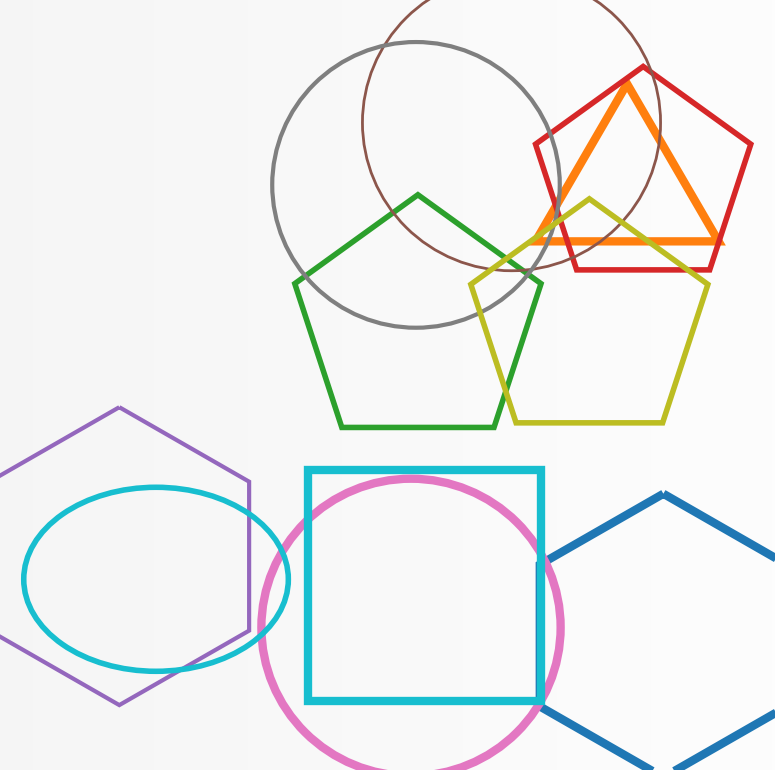[{"shape": "hexagon", "thickness": 3, "radius": 0.92, "center": [0.856, 0.175]}, {"shape": "triangle", "thickness": 3, "radius": 0.68, "center": [0.809, 0.755]}, {"shape": "pentagon", "thickness": 2, "radius": 0.84, "center": [0.539, 0.58]}, {"shape": "pentagon", "thickness": 2, "radius": 0.73, "center": [0.83, 0.768]}, {"shape": "hexagon", "thickness": 1.5, "radius": 0.97, "center": [0.154, 0.278]}, {"shape": "circle", "thickness": 1, "radius": 0.96, "center": [0.66, 0.841]}, {"shape": "circle", "thickness": 3, "radius": 0.97, "center": [0.53, 0.185]}, {"shape": "circle", "thickness": 1.5, "radius": 0.93, "center": [0.537, 0.76]}, {"shape": "pentagon", "thickness": 2, "radius": 0.8, "center": [0.76, 0.581]}, {"shape": "square", "thickness": 3, "radius": 0.75, "center": [0.548, 0.24]}, {"shape": "oval", "thickness": 2, "radius": 0.85, "center": [0.201, 0.248]}]